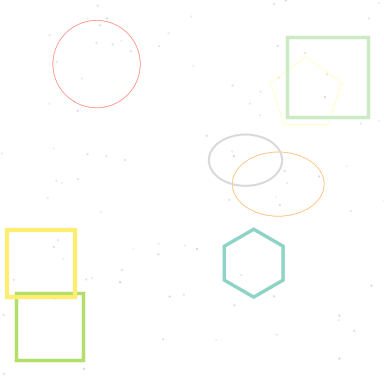[{"shape": "hexagon", "thickness": 2.5, "radius": 0.44, "center": [0.659, 0.316]}, {"shape": "pentagon", "thickness": 0.5, "radius": 0.49, "center": [0.795, 0.755]}, {"shape": "circle", "thickness": 0.5, "radius": 0.57, "center": [0.251, 0.834]}, {"shape": "oval", "thickness": 0.5, "radius": 0.6, "center": [0.723, 0.522]}, {"shape": "square", "thickness": 2.5, "radius": 0.43, "center": [0.129, 0.151]}, {"shape": "oval", "thickness": 1.5, "radius": 0.48, "center": [0.638, 0.584]}, {"shape": "square", "thickness": 2.5, "radius": 0.52, "center": [0.851, 0.8]}, {"shape": "square", "thickness": 3, "radius": 0.44, "center": [0.106, 0.316]}]